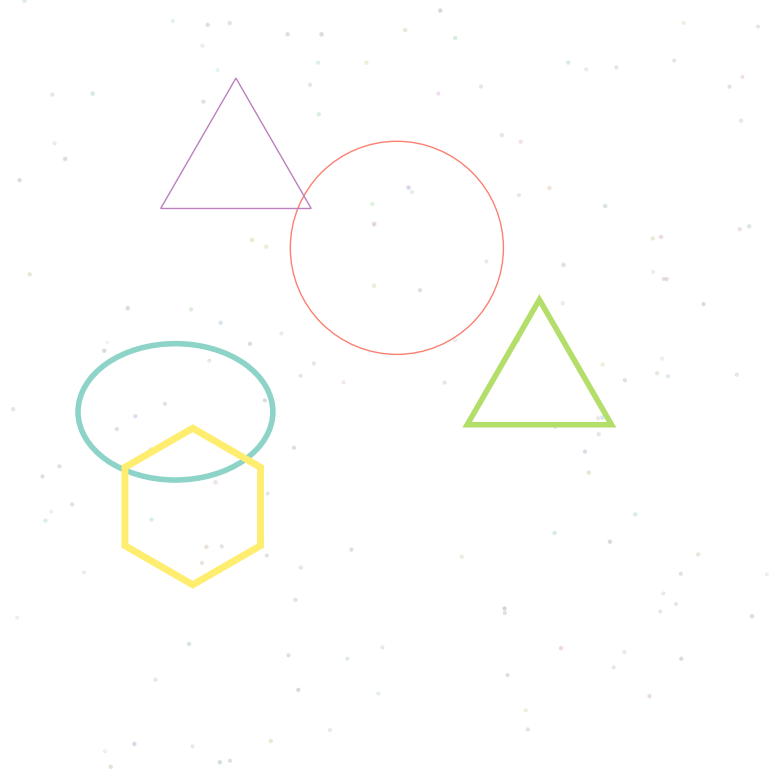[{"shape": "oval", "thickness": 2, "radius": 0.63, "center": [0.228, 0.465]}, {"shape": "circle", "thickness": 0.5, "radius": 0.69, "center": [0.515, 0.678]}, {"shape": "triangle", "thickness": 2, "radius": 0.54, "center": [0.7, 0.503]}, {"shape": "triangle", "thickness": 0.5, "radius": 0.56, "center": [0.306, 0.786]}, {"shape": "hexagon", "thickness": 2.5, "radius": 0.51, "center": [0.25, 0.342]}]